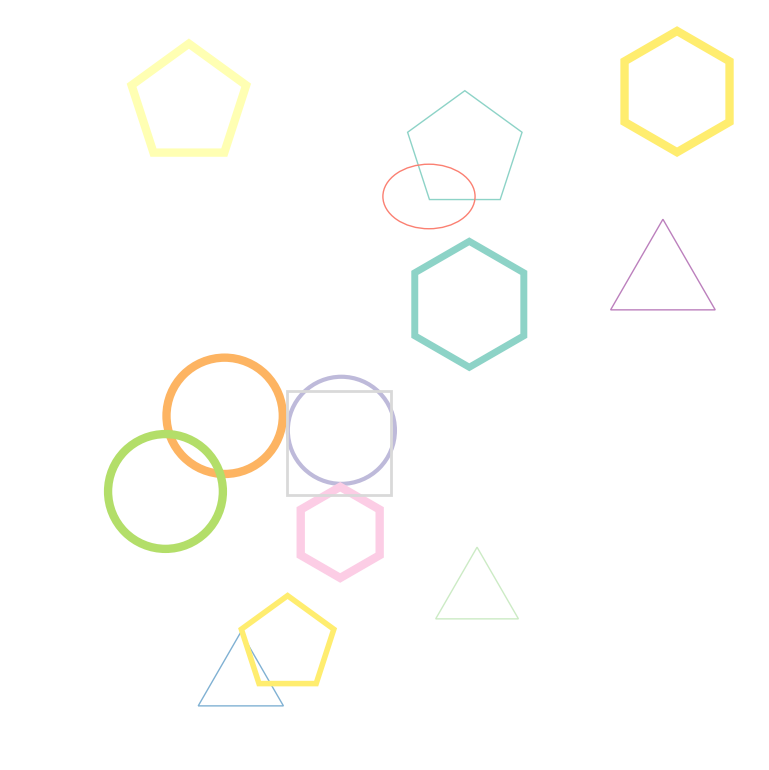[{"shape": "hexagon", "thickness": 2.5, "radius": 0.41, "center": [0.609, 0.605]}, {"shape": "pentagon", "thickness": 0.5, "radius": 0.39, "center": [0.604, 0.804]}, {"shape": "pentagon", "thickness": 3, "radius": 0.39, "center": [0.245, 0.865]}, {"shape": "circle", "thickness": 1.5, "radius": 0.35, "center": [0.443, 0.441]}, {"shape": "oval", "thickness": 0.5, "radius": 0.3, "center": [0.557, 0.745]}, {"shape": "triangle", "thickness": 0.5, "radius": 0.32, "center": [0.313, 0.115]}, {"shape": "circle", "thickness": 3, "radius": 0.38, "center": [0.292, 0.46]}, {"shape": "circle", "thickness": 3, "radius": 0.37, "center": [0.215, 0.362]}, {"shape": "hexagon", "thickness": 3, "radius": 0.3, "center": [0.442, 0.309]}, {"shape": "square", "thickness": 1, "radius": 0.34, "center": [0.44, 0.425]}, {"shape": "triangle", "thickness": 0.5, "radius": 0.39, "center": [0.861, 0.637]}, {"shape": "triangle", "thickness": 0.5, "radius": 0.31, "center": [0.62, 0.227]}, {"shape": "hexagon", "thickness": 3, "radius": 0.39, "center": [0.879, 0.881]}, {"shape": "pentagon", "thickness": 2, "radius": 0.32, "center": [0.374, 0.163]}]